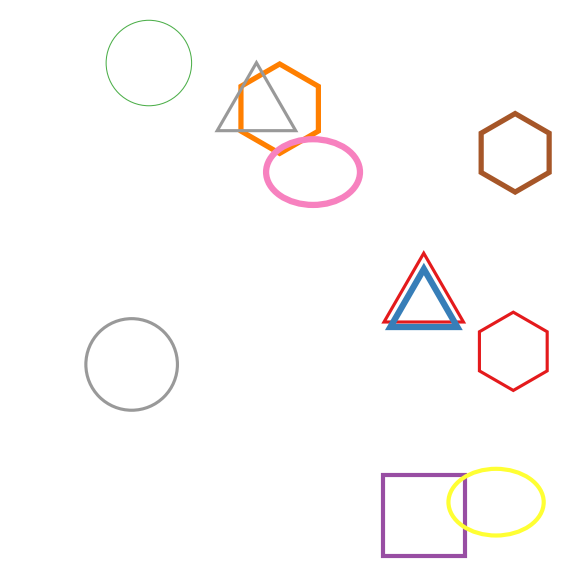[{"shape": "hexagon", "thickness": 1.5, "radius": 0.34, "center": [0.889, 0.391]}, {"shape": "triangle", "thickness": 1.5, "radius": 0.4, "center": [0.734, 0.481]}, {"shape": "triangle", "thickness": 3, "radius": 0.33, "center": [0.734, 0.466]}, {"shape": "circle", "thickness": 0.5, "radius": 0.37, "center": [0.258, 0.89]}, {"shape": "square", "thickness": 2, "radius": 0.35, "center": [0.734, 0.106]}, {"shape": "hexagon", "thickness": 2.5, "radius": 0.39, "center": [0.484, 0.811]}, {"shape": "oval", "thickness": 2, "radius": 0.41, "center": [0.859, 0.13]}, {"shape": "hexagon", "thickness": 2.5, "radius": 0.34, "center": [0.892, 0.735]}, {"shape": "oval", "thickness": 3, "radius": 0.41, "center": [0.542, 0.701]}, {"shape": "circle", "thickness": 1.5, "radius": 0.4, "center": [0.228, 0.368]}, {"shape": "triangle", "thickness": 1.5, "radius": 0.39, "center": [0.444, 0.812]}]